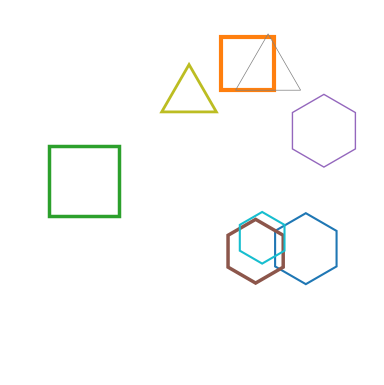[{"shape": "hexagon", "thickness": 1.5, "radius": 0.46, "center": [0.794, 0.354]}, {"shape": "square", "thickness": 3, "radius": 0.35, "center": [0.642, 0.835]}, {"shape": "square", "thickness": 2.5, "radius": 0.45, "center": [0.217, 0.529]}, {"shape": "hexagon", "thickness": 1, "radius": 0.47, "center": [0.841, 0.66]}, {"shape": "hexagon", "thickness": 2.5, "radius": 0.41, "center": [0.664, 0.348]}, {"shape": "triangle", "thickness": 0.5, "radius": 0.49, "center": [0.696, 0.815]}, {"shape": "triangle", "thickness": 2, "radius": 0.41, "center": [0.491, 0.75]}, {"shape": "hexagon", "thickness": 1.5, "radius": 0.34, "center": [0.681, 0.382]}]